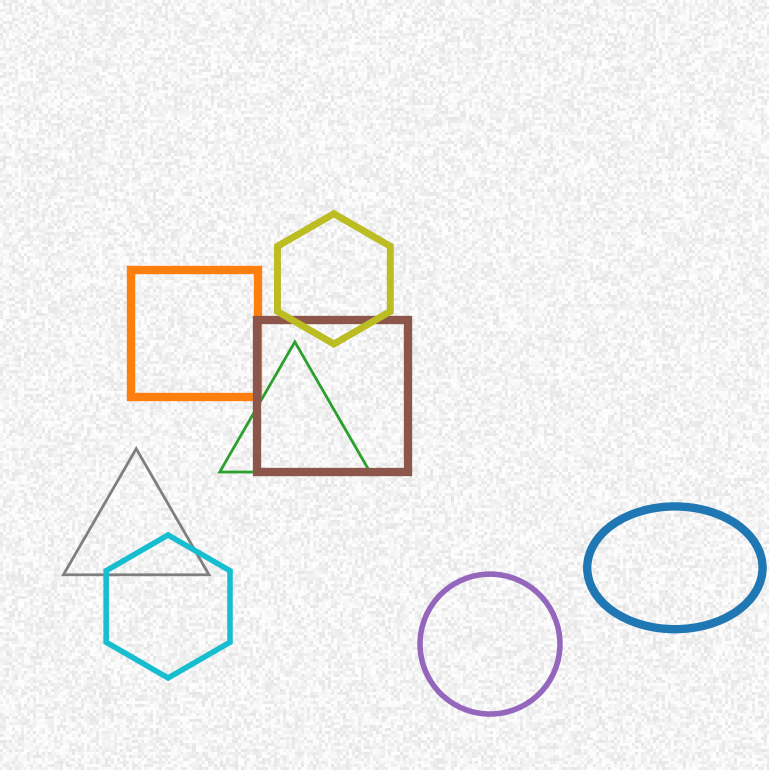[{"shape": "oval", "thickness": 3, "radius": 0.57, "center": [0.876, 0.263]}, {"shape": "square", "thickness": 3, "radius": 0.41, "center": [0.252, 0.567]}, {"shape": "triangle", "thickness": 1, "radius": 0.56, "center": [0.383, 0.443]}, {"shape": "circle", "thickness": 2, "radius": 0.45, "center": [0.636, 0.164]}, {"shape": "square", "thickness": 3, "radius": 0.49, "center": [0.432, 0.486]}, {"shape": "triangle", "thickness": 1, "radius": 0.55, "center": [0.177, 0.308]}, {"shape": "hexagon", "thickness": 2.5, "radius": 0.42, "center": [0.434, 0.638]}, {"shape": "hexagon", "thickness": 2, "radius": 0.46, "center": [0.218, 0.212]}]